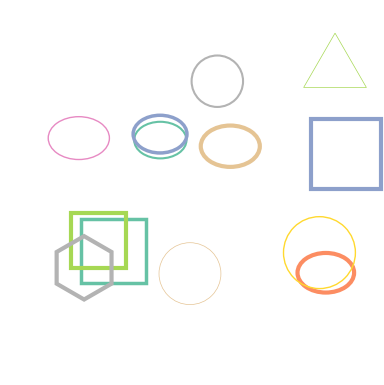[{"shape": "oval", "thickness": 1.5, "radius": 0.34, "center": [0.416, 0.636]}, {"shape": "square", "thickness": 2.5, "radius": 0.42, "center": [0.295, 0.348]}, {"shape": "oval", "thickness": 3, "radius": 0.37, "center": [0.846, 0.292]}, {"shape": "square", "thickness": 3, "radius": 0.45, "center": [0.898, 0.6]}, {"shape": "oval", "thickness": 2.5, "radius": 0.35, "center": [0.416, 0.652]}, {"shape": "oval", "thickness": 1, "radius": 0.4, "center": [0.205, 0.641]}, {"shape": "triangle", "thickness": 0.5, "radius": 0.47, "center": [0.87, 0.82]}, {"shape": "square", "thickness": 3, "radius": 0.35, "center": [0.255, 0.375]}, {"shape": "circle", "thickness": 1, "radius": 0.47, "center": [0.83, 0.344]}, {"shape": "oval", "thickness": 3, "radius": 0.38, "center": [0.598, 0.62]}, {"shape": "circle", "thickness": 0.5, "radius": 0.4, "center": [0.493, 0.289]}, {"shape": "circle", "thickness": 1.5, "radius": 0.33, "center": [0.564, 0.789]}, {"shape": "hexagon", "thickness": 3, "radius": 0.41, "center": [0.218, 0.304]}]